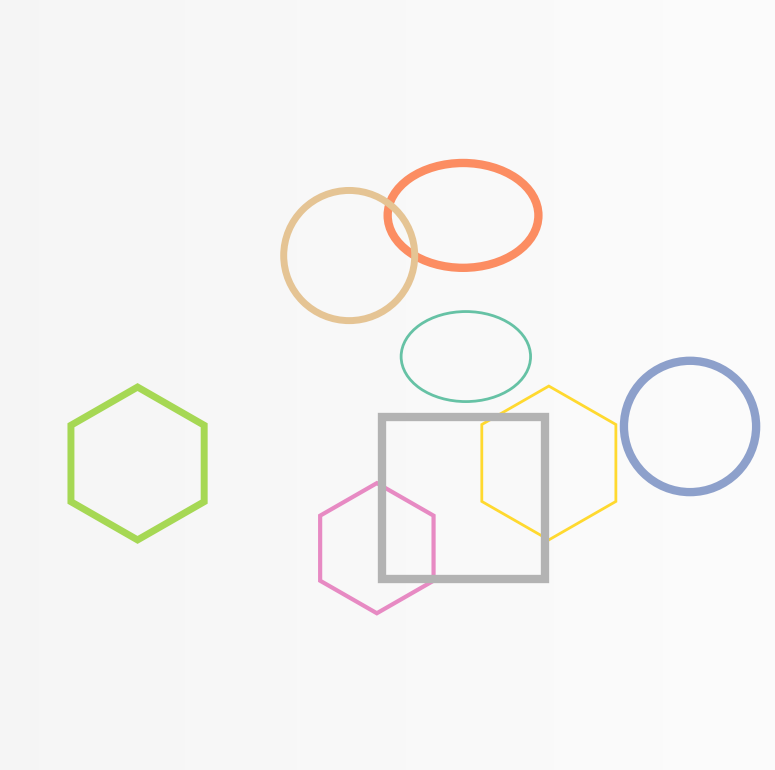[{"shape": "oval", "thickness": 1, "radius": 0.42, "center": [0.601, 0.537]}, {"shape": "oval", "thickness": 3, "radius": 0.49, "center": [0.597, 0.72]}, {"shape": "circle", "thickness": 3, "radius": 0.43, "center": [0.89, 0.446]}, {"shape": "hexagon", "thickness": 1.5, "radius": 0.42, "center": [0.486, 0.288]}, {"shape": "hexagon", "thickness": 2.5, "radius": 0.5, "center": [0.177, 0.398]}, {"shape": "hexagon", "thickness": 1, "radius": 0.5, "center": [0.708, 0.399]}, {"shape": "circle", "thickness": 2.5, "radius": 0.42, "center": [0.451, 0.668]}, {"shape": "square", "thickness": 3, "radius": 0.52, "center": [0.598, 0.353]}]